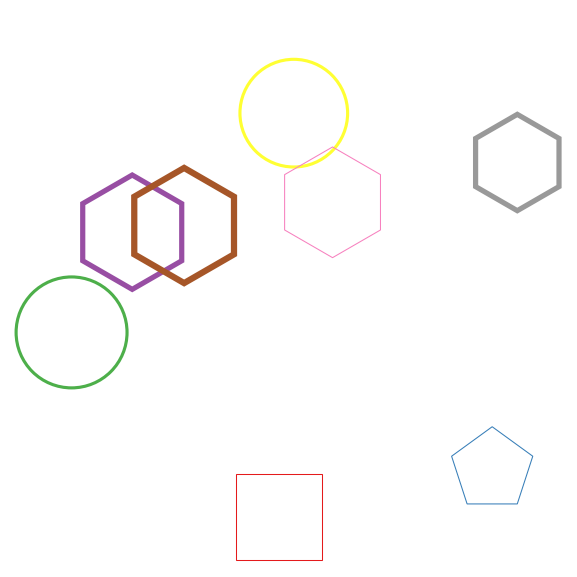[{"shape": "square", "thickness": 0.5, "radius": 0.37, "center": [0.483, 0.104]}, {"shape": "pentagon", "thickness": 0.5, "radius": 0.37, "center": [0.852, 0.186]}, {"shape": "circle", "thickness": 1.5, "radius": 0.48, "center": [0.124, 0.424]}, {"shape": "hexagon", "thickness": 2.5, "radius": 0.49, "center": [0.229, 0.597]}, {"shape": "circle", "thickness": 1.5, "radius": 0.47, "center": [0.509, 0.803]}, {"shape": "hexagon", "thickness": 3, "radius": 0.5, "center": [0.319, 0.609]}, {"shape": "hexagon", "thickness": 0.5, "radius": 0.48, "center": [0.576, 0.649]}, {"shape": "hexagon", "thickness": 2.5, "radius": 0.42, "center": [0.896, 0.718]}]